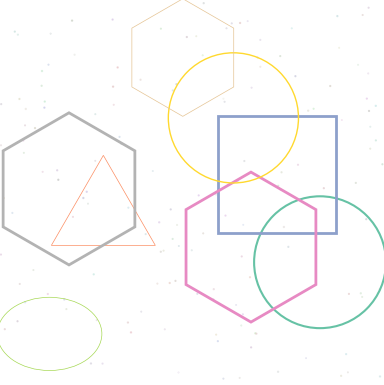[{"shape": "circle", "thickness": 1.5, "radius": 0.86, "center": [0.831, 0.319]}, {"shape": "triangle", "thickness": 0.5, "radius": 0.78, "center": [0.268, 0.441]}, {"shape": "square", "thickness": 2, "radius": 0.76, "center": [0.72, 0.546]}, {"shape": "hexagon", "thickness": 2, "radius": 0.97, "center": [0.652, 0.358]}, {"shape": "oval", "thickness": 0.5, "radius": 0.68, "center": [0.129, 0.133]}, {"shape": "circle", "thickness": 1, "radius": 0.85, "center": [0.606, 0.694]}, {"shape": "hexagon", "thickness": 0.5, "radius": 0.76, "center": [0.475, 0.851]}, {"shape": "hexagon", "thickness": 2, "radius": 0.99, "center": [0.179, 0.509]}]